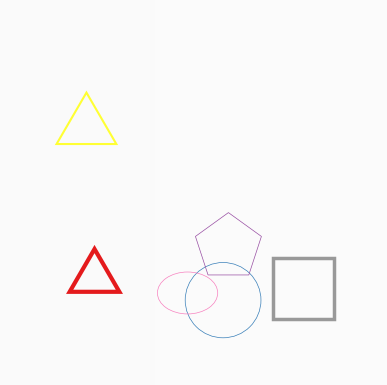[{"shape": "triangle", "thickness": 3, "radius": 0.37, "center": [0.244, 0.279]}, {"shape": "circle", "thickness": 0.5, "radius": 0.49, "center": [0.576, 0.22]}, {"shape": "pentagon", "thickness": 0.5, "radius": 0.45, "center": [0.589, 0.358]}, {"shape": "triangle", "thickness": 1.5, "radius": 0.45, "center": [0.223, 0.67]}, {"shape": "oval", "thickness": 0.5, "radius": 0.39, "center": [0.484, 0.239]}, {"shape": "square", "thickness": 2.5, "radius": 0.4, "center": [0.783, 0.251]}]